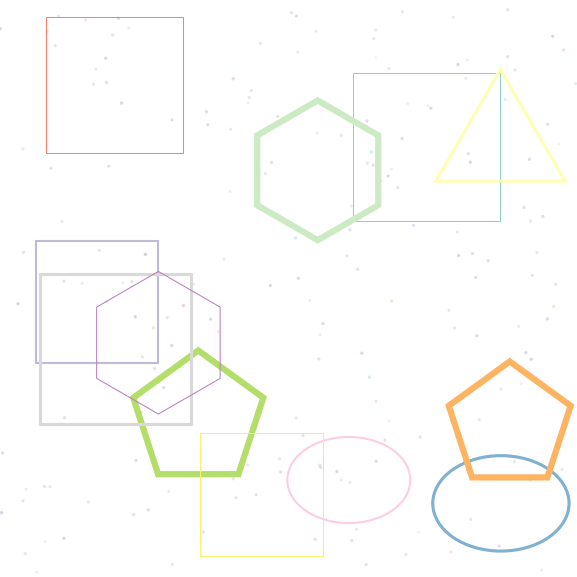[{"shape": "square", "thickness": 0.5, "radius": 0.64, "center": [0.738, 0.745]}, {"shape": "triangle", "thickness": 1.5, "radius": 0.64, "center": [0.867, 0.75]}, {"shape": "square", "thickness": 1, "radius": 0.53, "center": [0.168, 0.476]}, {"shape": "square", "thickness": 0.5, "radius": 0.59, "center": [0.198, 0.852]}, {"shape": "oval", "thickness": 1.5, "radius": 0.59, "center": [0.867, 0.128]}, {"shape": "pentagon", "thickness": 3, "radius": 0.55, "center": [0.883, 0.262]}, {"shape": "pentagon", "thickness": 3, "radius": 0.59, "center": [0.343, 0.274]}, {"shape": "oval", "thickness": 1, "radius": 0.53, "center": [0.604, 0.168]}, {"shape": "square", "thickness": 1.5, "radius": 0.65, "center": [0.2, 0.394]}, {"shape": "hexagon", "thickness": 0.5, "radius": 0.62, "center": [0.274, 0.406]}, {"shape": "hexagon", "thickness": 3, "radius": 0.6, "center": [0.55, 0.704]}, {"shape": "square", "thickness": 0.5, "radius": 0.53, "center": [0.453, 0.144]}]